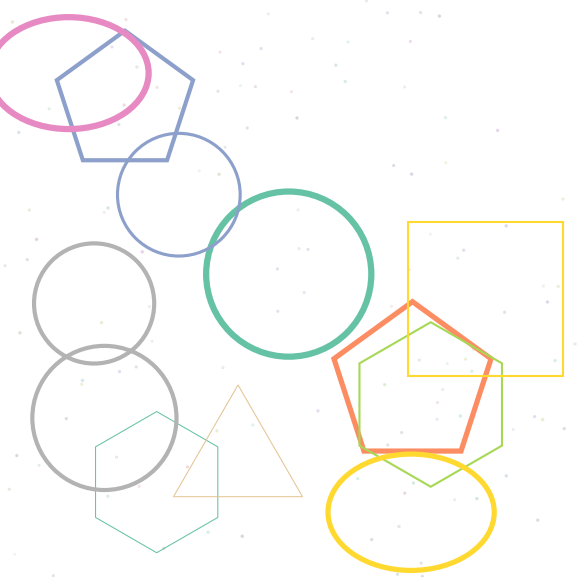[{"shape": "circle", "thickness": 3, "radius": 0.71, "center": [0.5, 0.525]}, {"shape": "hexagon", "thickness": 0.5, "radius": 0.61, "center": [0.271, 0.164]}, {"shape": "pentagon", "thickness": 2.5, "radius": 0.71, "center": [0.714, 0.334]}, {"shape": "circle", "thickness": 1.5, "radius": 0.53, "center": [0.31, 0.662]}, {"shape": "pentagon", "thickness": 2, "radius": 0.62, "center": [0.216, 0.822]}, {"shape": "oval", "thickness": 3, "radius": 0.69, "center": [0.119, 0.873]}, {"shape": "hexagon", "thickness": 1, "radius": 0.71, "center": [0.746, 0.299]}, {"shape": "square", "thickness": 1, "radius": 0.67, "center": [0.841, 0.481]}, {"shape": "oval", "thickness": 2.5, "radius": 0.72, "center": [0.712, 0.112]}, {"shape": "triangle", "thickness": 0.5, "radius": 0.65, "center": [0.412, 0.204]}, {"shape": "circle", "thickness": 2, "radius": 0.62, "center": [0.181, 0.275]}, {"shape": "circle", "thickness": 2, "radius": 0.52, "center": [0.163, 0.474]}]